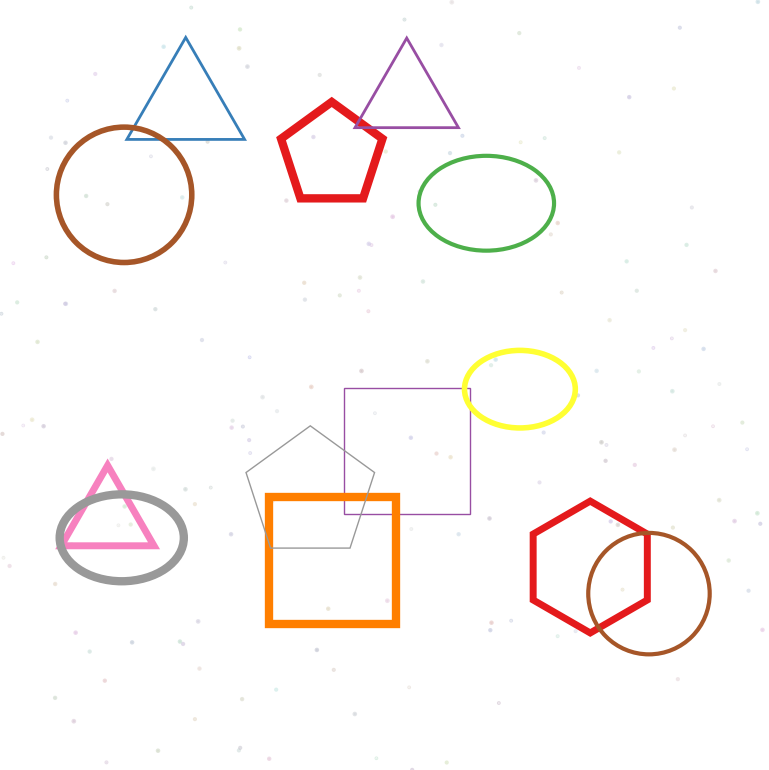[{"shape": "hexagon", "thickness": 2.5, "radius": 0.43, "center": [0.767, 0.264]}, {"shape": "pentagon", "thickness": 3, "radius": 0.35, "center": [0.431, 0.798]}, {"shape": "triangle", "thickness": 1, "radius": 0.44, "center": [0.241, 0.863]}, {"shape": "oval", "thickness": 1.5, "radius": 0.44, "center": [0.632, 0.736]}, {"shape": "square", "thickness": 0.5, "radius": 0.41, "center": [0.528, 0.415]}, {"shape": "triangle", "thickness": 1, "radius": 0.39, "center": [0.528, 0.873]}, {"shape": "square", "thickness": 3, "radius": 0.41, "center": [0.432, 0.272]}, {"shape": "oval", "thickness": 2, "radius": 0.36, "center": [0.675, 0.495]}, {"shape": "circle", "thickness": 2, "radius": 0.44, "center": [0.161, 0.747]}, {"shape": "circle", "thickness": 1.5, "radius": 0.39, "center": [0.843, 0.229]}, {"shape": "triangle", "thickness": 2.5, "radius": 0.35, "center": [0.14, 0.326]}, {"shape": "oval", "thickness": 3, "radius": 0.4, "center": [0.158, 0.302]}, {"shape": "pentagon", "thickness": 0.5, "radius": 0.44, "center": [0.403, 0.359]}]